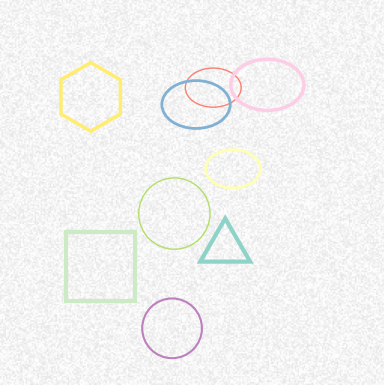[{"shape": "triangle", "thickness": 3, "radius": 0.37, "center": [0.585, 0.358]}, {"shape": "oval", "thickness": 2, "radius": 0.36, "center": [0.605, 0.561]}, {"shape": "oval", "thickness": 1, "radius": 0.36, "center": [0.554, 0.772]}, {"shape": "oval", "thickness": 2, "radius": 0.44, "center": [0.509, 0.729]}, {"shape": "circle", "thickness": 1, "radius": 0.46, "center": [0.453, 0.445]}, {"shape": "oval", "thickness": 2.5, "radius": 0.47, "center": [0.695, 0.78]}, {"shape": "circle", "thickness": 1.5, "radius": 0.39, "center": [0.447, 0.147]}, {"shape": "square", "thickness": 3, "radius": 0.45, "center": [0.261, 0.307]}, {"shape": "hexagon", "thickness": 2.5, "radius": 0.45, "center": [0.236, 0.748]}]